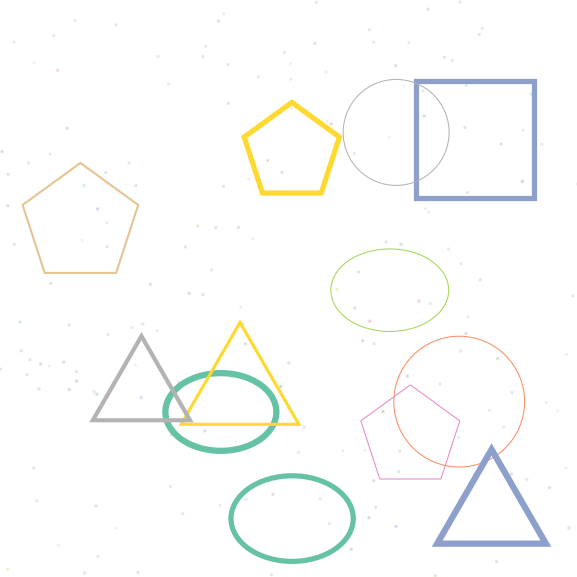[{"shape": "oval", "thickness": 3, "radius": 0.48, "center": [0.382, 0.286]}, {"shape": "oval", "thickness": 2.5, "radius": 0.53, "center": [0.506, 0.101]}, {"shape": "circle", "thickness": 0.5, "radius": 0.57, "center": [0.795, 0.304]}, {"shape": "triangle", "thickness": 3, "radius": 0.54, "center": [0.851, 0.112]}, {"shape": "square", "thickness": 2.5, "radius": 0.51, "center": [0.823, 0.758]}, {"shape": "pentagon", "thickness": 0.5, "radius": 0.45, "center": [0.71, 0.243]}, {"shape": "oval", "thickness": 0.5, "radius": 0.51, "center": [0.675, 0.497]}, {"shape": "triangle", "thickness": 1.5, "radius": 0.59, "center": [0.416, 0.323]}, {"shape": "pentagon", "thickness": 2.5, "radius": 0.43, "center": [0.505, 0.735]}, {"shape": "pentagon", "thickness": 1, "radius": 0.53, "center": [0.139, 0.612]}, {"shape": "triangle", "thickness": 2, "radius": 0.49, "center": [0.245, 0.32]}, {"shape": "circle", "thickness": 0.5, "radius": 0.46, "center": [0.686, 0.77]}]